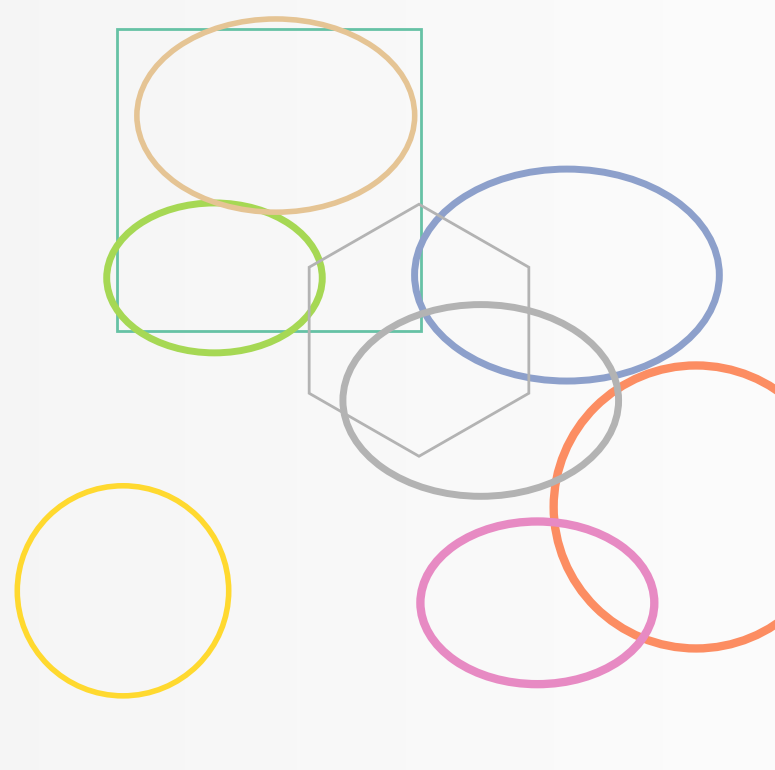[{"shape": "square", "thickness": 1, "radius": 0.98, "center": [0.347, 0.766]}, {"shape": "circle", "thickness": 3, "radius": 0.92, "center": [0.898, 0.342]}, {"shape": "oval", "thickness": 2.5, "radius": 0.98, "center": [0.732, 0.643]}, {"shape": "oval", "thickness": 3, "radius": 0.75, "center": [0.693, 0.217]}, {"shape": "oval", "thickness": 2.5, "radius": 0.7, "center": [0.277, 0.639]}, {"shape": "circle", "thickness": 2, "radius": 0.68, "center": [0.159, 0.233]}, {"shape": "oval", "thickness": 2, "radius": 0.9, "center": [0.356, 0.85]}, {"shape": "oval", "thickness": 2.5, "radius": 0.89, "center": [0.62, 0.48]}, {"shape": "hexagon", "thickness": 1, "radius": 0.82, "center": [0.541, 0.571]}]